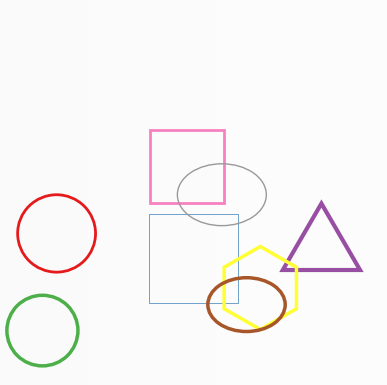[{"shape": "circle", "thickness": 2, "radius": 0.5, "center": [0.146, 0.394]}, {"shape": "square", "thickness": 0.5, "radius": 0.58, "center": [0.499, 0.33]}, {"shape": "circle", "thickness": 2.5, "radius": 0.46, "center": [0.109, 0.141]}, {"shape": "triangle", "thickness": 3, "radius": 0.58, "center": [0.829, 0.356]}, {"shape": "hexagon", "thickness": 2.5, "radius": 0.54, "center": [0.672, 0.252]}, {"shape": "oval", "thickness": 2.5, "radius": 0.5, "center": [0.636, 0.209]}, {"shape": "square", "thickness": 2, "radius": 0.47, "center": [0.483, 0.566]}, {"shape": "oval", "thickness": 1, "radius": 0.57, "center": [0.573, 0.494]}]